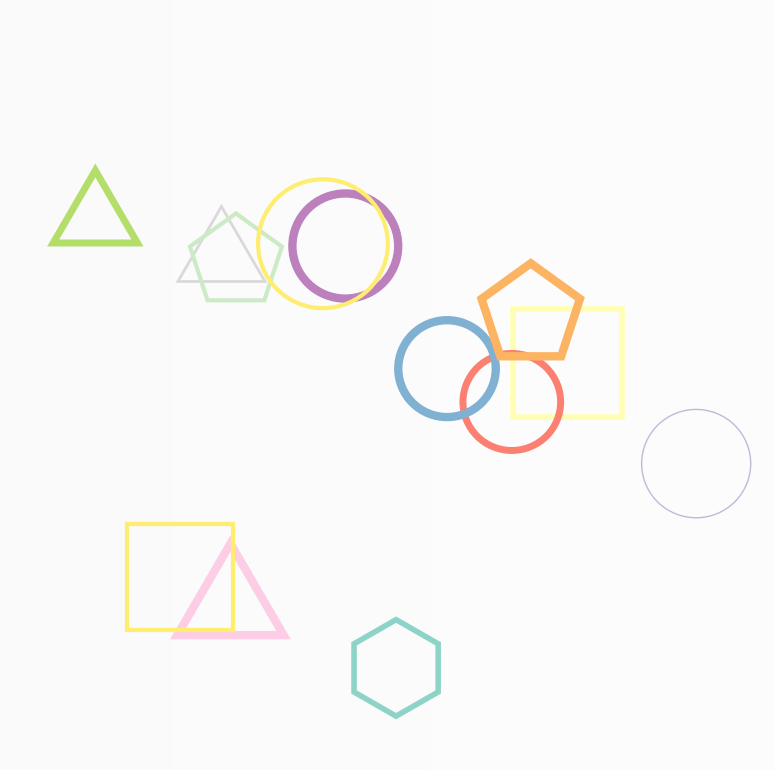[{"shape": "hexagon", "thickness": 2, "radius": 0.31, "center": [0.511, 0.133]}, {"shape": "square", "thickness": 2, "radius": 0.35, "center": [0.732, 0.529]}, {"shape": "circle", "thickness": 0.5, "radius": 0.35, "center": [0.898, 0.398]}, {"shape": "circle", "thickness": 2.5, "radius": 0.32, "center": [0.66, 0.478]}, {"shape": "circle", "thickness": 3, "radius": 0.31, "center": [0.577, 0.521]}, {"shape": "pentagon", "thickness": 3, "radius": 0.33, "center": [0.685, 0.591]}, {"shape": "triangle", "thickness": 2.5, "radius": 0.31, "center": [0.123, 0.716]}, {"shape": "triangle", "thickness": 3, "radius": 0.4, "center": [0.297, 0.215]}, {"shape": "triangle", "thickness": 1, "radius": 0.32, "center": [0.286, 0.667]}, {"shape": "circle", "thickness": 3, "radius": 0.34, "center": [0.446, 0.68]}, {"shape": "pentagon", "thickness": 1.5, "radius": 0.31, "center": [0.304, 0.66]}, {"shape": "square", "thickness": 1.5, "radius": 0.34, "center": [0.233, 0.251]}, {"shape": "circle", "thickness": 1.5, "radius": 0.42, "center": [0.417, 0.684]}]